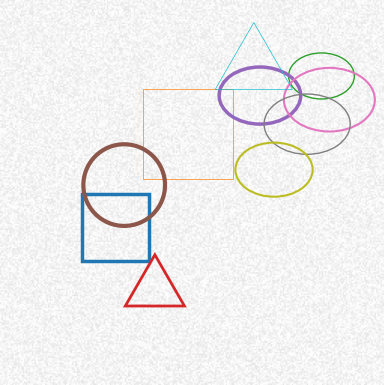[{"shape": "square", "thickness": 2.5, "radius": 0.44, "center": [0.3, 0.409]}, {"shape": "square", "thickness": 0.5, "radius": 0.59, "center": [0.489, 0.652]}, {"shape": "oval", "thickness": 1, "radius": 0.43, "center": [0.835, 0.803]}, {"shape": "triangle", "thickness": 2, "radius": 0.44, "center": [0.402, 0.25]}, {"shape": "oval", "thickness": 2.5, "radius": 0.53, "center": [0.675, 0.752]}, {"shape": "circle", "thickness": 3, "radius": 0.53, "center": [0.323, 0.519]}, {"shape": "oval", "thickness": 1.5, "radius": 0.59, "center": [0.856, 0.741]}, {"shape": "oval", "thickness": 1, "radius": 0.56, "center": [0.798, 0.678]}, {"shape": "oval", "thickness": 1.5, "radius": 0.5, "center": [0.712, 0.559]}, {"shape": "triangle", "thickness": 0.5, "radius": 0.58, "center": [0.659, 0.826]}]